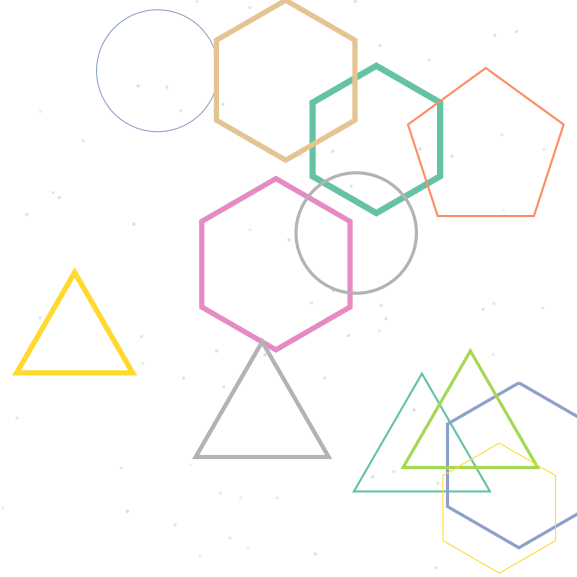[{"shape": "triangle", "thickness": 1, "radius": 0.68, "center": [0.731, 0.216]}, {"shape": "hexagon", "thickness": 3, "radius": 0.64, "center": [0.652, 0.758]}, {"shape": "pentagon", "thickness": 1, "radius": 0.71, "center": [0.841, 0.74]}, {"shape": "circle", "thickness": 0.5, "radius": 0.53, "center": [0.273, 0.877]}, {"shape": "hexagon", "thickness": 1.5, "radius": 0.71, "center": [0.899, 0.193]}, {"shape": "hexagon", "thickness": 2.5, "radius": 0.74, "center": [0.478, 0.542]}, {"shape": "triangle", "thickness": 1.5, "radius": 0.67, "center": [0.815, 0.257]}, {"shape": "triangle", "thickness": 2.5, "radius": 0.58, "center": [0.129, 0.411]}, {"shape": "hexagon", "thickness": 0.5, "radius": 0.56, "center": [0.865, 0.119]}, {"shape": "hexagon", "thickness": 2.5, "radius": 0.69, "center": [0.495, 0.86]}, {"shape": "circle", "thickness": 1.5, "radius": 0.52, "center": [0.617, 0.596]}, {"shape": "triangle", "thickness": 2, "radius": 0.67, "center": [0.454, 0.274]}]